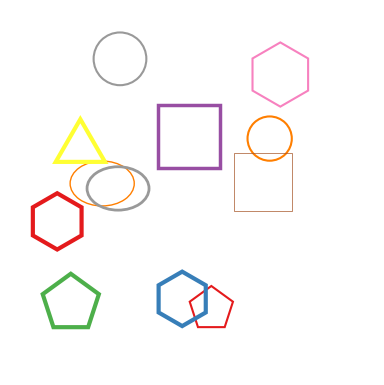[{"shape": "pentagon", "thickness": 1.5, "radius": 0.3, "center": [0.549, 0.198]}, {"shape": "hexagon", "thickness": 3, "radius": 0.37, "center": [0.149, 0.425]}, {"shape": "hexagon", "thickness": 3, "radius": 0.35, "center": [0.473, 0.224]}, {"shape": "pentagon", "thickness": 3, "radius": 0.38, "center": [0.184, 0.212]}, {"shape": "square", "thickness": 2.5, "radius": 0.4, "center": [0.491, 0.645]}, {"shape": "oval", "thickness": 1, "radius": 0.42, "center": [0.265, 0.523]}, {"shape": "circle", "thickness": 1.5, "radius": 0.29, "center": [0.7, 0.64]}, {"shape": "triangle", "thickness": 3, "radius": 0.37, "center": [0.209, 0.616]}, {"shape": "square", "thickness": 0.5, "radius": 0.38, "center": [0.682, 0.527]}, {"shape": "hexagon", "thickness": 1.5, "radius": 0.42, "center": [0.728, 0.806]}, {"shape": "oval", "thickness": 2, "radius": 0.4, "center": [0.307, 0.511]}, {"shape": "circle", "thickness": 1.5, "radius": 0.34, "center": [0.312, 0.847]}]